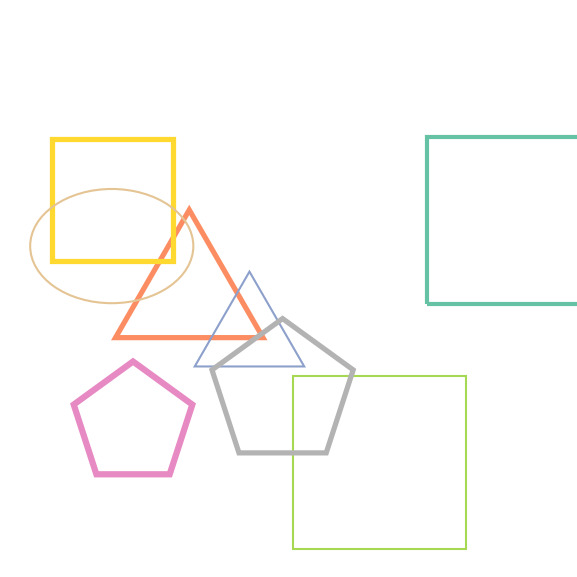[{"shape": "square", "thickness": 2, "radius": 0.72, "center": [0.885, 0.617]}, {"shape": "triangle", "thickness": 2.5, "radius": 0.74, "center": [0.328, 0.488]}, {"shape": "triangle", "thickness": 1, "radius": 0.55, "center": [0.432, 0.419]}, {"shape": "pentagon", "thickness": 3, "radius": 0.54, "center": [0.23, 0.265]}, {"shape": "square", "thickness": 1, "radius": 0.75, "center": [0.657, 0.199]}, {"shape": "square", "thickness": 2.5, "radius": 0.53, "center": [0.195, 0.653]}, {"shape": "oval", "thickness": 1, "radius": 0.71, "center": [0.194, 0.573]}, {"shape": "pentagon", "thickness": 2.5, "radius": 0.64, "center": [0.489, 0.319]}]